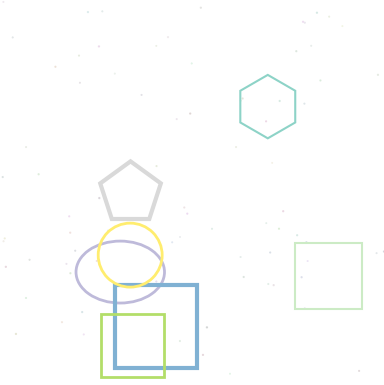[{"shape": "hexagon", "thickness": 1.5, "radius": 0.41, "center": [0.696, 0.723]}, {"shape": "oval", "thickness": 2, "radius": 0.57, "center": [0.312, 0.293]}, {"shape": "square", "thickness": 3, "radius": 0.54, "center": [0.405, 0.153]}, {"shape": "square", "thickness": 2, "radius": 0.41, "center": [0.344, 0.102]}, {"shape": "pentagon", "thickness": 3, "radius": 0.41, "center": [0.339, 0.498]}, {"shape": "square", "thickness": 1.5, "radius": 0.43, "center": [0.853, 0.283]}, {"shape": "circle", "thickness": 2, "radius": 0.42, "center": [0.338, 0.337]}]